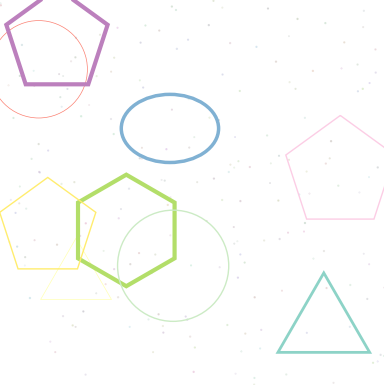[{"shape": "triangle", "thickness": 2, "radius": 0.69, "center": [0.841, 0.154]}, {"shape": "triangle", "thickness": 0.5, "radius": 0.53, "center": [0.198, 0.275]}, {"shape": "circle", "thickness": 0.5, "radius": 0.63, "center": [0.1, 0.82]}, {"shape": "oval", "thickness": 2.5, "radius": 0.63, "center": [0.441, 0.666]}, {"shape": "hexagon", "thickness": 3, "radius": 0.72, "center": [0.328, 0.401]}, {"shape": "pentagon", "thickness": 1, "radius": 0.74, "center": [0.884, 0.551]}, {"shape": "pentagon", "thickness": 3, "radius": 0.69, "center": [0.148, 0.893]}, {"shape": "circle", "thickness": 1, "radius": 0.72, "center": [0.45, 0.31]}, {"shape": "pentagon", "thickness": 1, "radius": 0.66, "center": [0.124, 0.408]}]